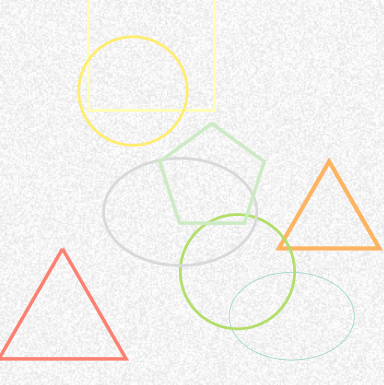[{"shape": "oval", "thickness": 0.5, "radius": 0.81, "center": [0.758, 0.179]}, {"shape": "square", "thickness": 2, "radius": 0.82, "center": [0.392, 0.877]}, {"shape": "triangle", "thickness": 2.5, "radius": 0.95, "center": [0.162, 0.163]}, {"shape": "triangle", "thickness": 3, "radius": 0.75, "center": [0.855, 0.43]}, {"shape": "circle", "thickness": 2, "radius": 0.74, "center": [0.617, 0.294]}, {"shape": "oval", "thickness": 2, "radius": 0.99, "center": [0.468, 0.45]}, {"shape": "pentagon", "thickness": 2.5, "radius": 0.71, "center": [0.551, 0.536]}, {"shape": "circle", "thickness": 2, "radius": 0.7, "center": [0.345, 0.763]}]